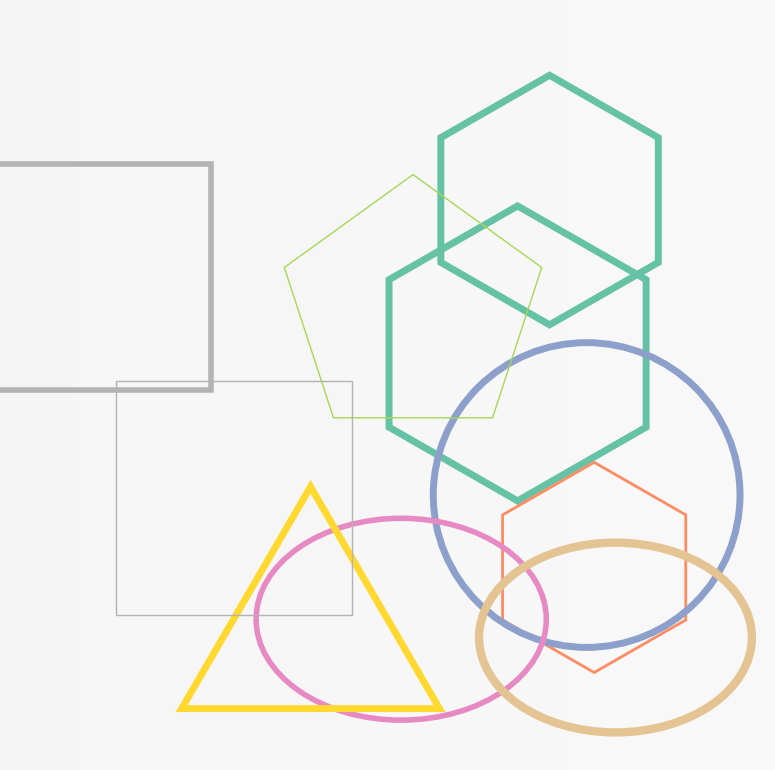[{"shape": "hexagon", "thickness": 2.5, "radius": 0.81, "center": [0.709, 0.74]}, {"shape": "hexagon", "thickness": 2.5, "radius": 0.96, "center": [0.668, 0.541]}, {"shape": "hexagon", "thickness": 1, "radius": 0.68, "center": [0.767, 0.263]}, {"shape": "circle", "thickness": 2.5, "radius": 0.99, "center": [0.757, 0.357]}, {"shape": "oval", "thickness": 2, "radius": 0.94, "center": [0.518, 0.196]}, {"shape": "pentagon", "thickness": 0.5, "radius": 0.87, "center": [0.533, 0.599]}, {"shape": "triangle", "thickness": 2.5, "radius": 0.96, "center": [0.401, 0.176]}, {"shape": "oval", "thickness": 3, "radius": 0.88, "center": [0.794, 0.172]}, {"shape": "square", "thickness": 2, "radius": 0.73, "center": [0.126, 0.64]}, {"shape": "square", "thickness": 0.5, "radius": 0.76, "center": [0.302, 0.353]}]